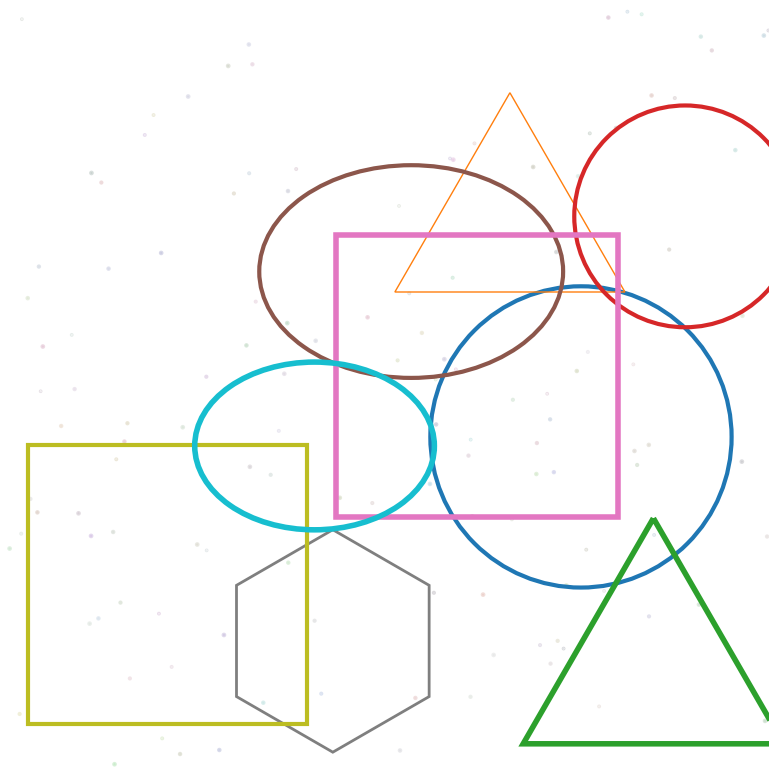[{"shape": "circle", "thickness": 1.5, "radius": 0.98, "center": [0.755, 0.433]}, {"shape": "triangle", "thickness": 0.5, "radius": 0.86, "center": [0.662, 0.707]}, {"shape": "triangle", "thickness": 2, "radius": 0.98, "center": [0.849, 0.132]}, {"shape": "circle", "thickness": 1.5, "radius": 0.72, "center": [0.89, 0.719]}, {"shape": "oval", "thickness": 1.5, "radius": 0.99, "center": [0.534, 0.647]}, {"shape": "square", "thickness": 2, "radius": 0.91, "center": [0.619, 0.512]}, {"shape": "hexagon", "thickness": 1, "radius": 0.72, "center": [0.432, 0.168]}, {"shape": "square", "thickness": 1.5, "radius": 0.9, "center": [0.217, 0.241]}, {"shape": "oval", "thickness": 2, "radius": 0.78, "center": [0.409, 0.421]}]